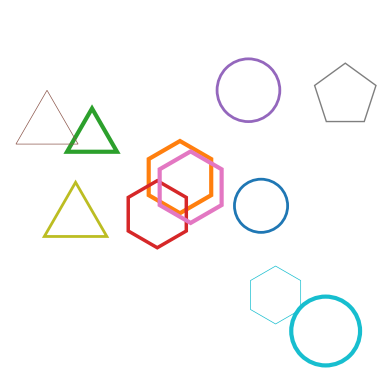[{"shape": "circle", "thickness": 2, "radius": 0.35, "center": [0.678, 0.465]}, {"shape": "hexagon", "thickness": 3, "radius": 0.47, "center": [0.467, 0.54]}, {"shape": "triangle", "thickness": 3, "radius": 0.37, "center": [0.239, 0.643]}, {"shape": "hexagon", "thickness": 2.5, "radius": 0.44, "center": [0.408, 0.444]}, {"shape": "circle", "thickness": 2, "radius": 0.41, "center": [0.645, 0.766]}, {"shape": "triangle", "thickness": 0.5, "radius": 0.47, "center": [0.122, 0.672]}, {"shape": "hexagon", "thickness": 3, "radius": 0.46, "center": [0.495, 0.514]}, {"shape": "pentagon", "thickness": 1, "radius": 0.42, "center": [0.897, 0.752]}, {"shape": "triangle", "thickness": 2, "radius": 0.47, "center": [0.196, 0.433]}, {"shape": "hexagon", "thickness": 0.5, "radius": 0.38, "center": [0.716, 0.234]}, {"shape": "circle", "thickness": 3, "radius": 0.45, "center": [0.846, 0.14]}]